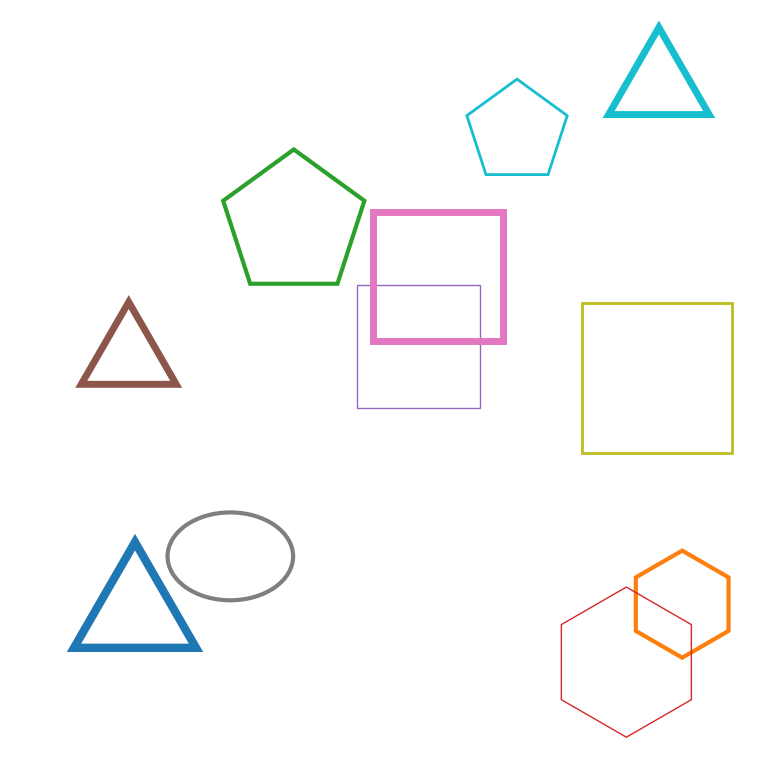[{"shape": "triangle", "thickness": 3, "radius": 0.46, "center": [0.175, 0.204]}, {"shape": "hexagon", "thickness": 1.5, "radius": 0.35, "center": [0.886, 0.215]}, {"shape": "pentagon", "thickness": 1.5, "radius": 0.48, "center": [0.382, 0.709]}, {"shape": "hexagon", "thickness": 0.5, "radius": 0.49, "center": [0.813, 0.14]}, {"shape": "square", "thickness": 0.5, "radius": 0.4, "center": [0.543, 0.55]}, {"shape": "triangle", "thickness": 2.5, "radius": 0.36, "center": [0.167, 0.537]}, {"shape": "square", "thickness": 2.5, "radius": 0.42, "center": [0.569, 0.641]}, {"shape": "oval", "thickness": 1.5, "radius": 0.41, "center": [0.299, 0.277]}, {"shape": "square", "thickness": 1, "radius": 0.49, "center": [0.853, 0.509]}, {"shape": "triangle", "thickness": 2.5, "radius": 0.38, "center": [0.856, 0.889]}, {"shape": "pentagon", "thickness": 1, "radius": 0.34, "center": [0.671, 0.829]}]